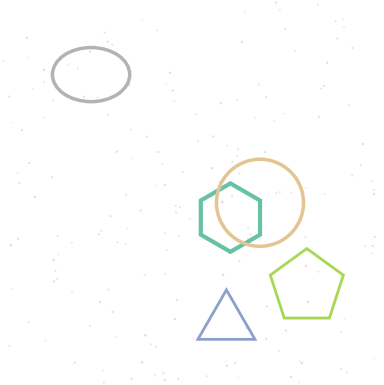[{"shape": "hexagon", "thickness": 3, "radius": 0.44, "center": [0.599, 0.435]}, {"shape": "triangle", "thickness": 2, "radius": 0.43, "center": [0.588, 0.161]}, {"shape": "pentagon", "thickness": 2, "radius": 0.5, "center": [0.797, 0.255]}, {"shape": "circle", "thickness": 2.5, "radius": 0.57, "center": [0.675, 0.473]}, {"shape": "oval", "thickness": 2.5, "radius": 0.5, "center": [0.237, 0.806]}]